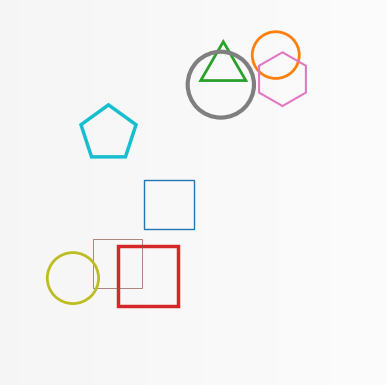[{"shape": "square", "thickness": 1, "radius": 0.32, "center": [0.437, 0.47]}, {"shape": "circle", "thickness": 2, "radius": 0.3, "center": [0.712, 0.857]}, {"shape": "triangle", "thickness": 2, "radius": 0.34, "center": [0.576, 0.824]}, {"shape": "square", "thickness": 2.5, "radius": 0.39, "center": [0.381, 0.283]}, {"shape": "square", "thickness": 0.5, "radius": 0.32, "center": [0.304, 0.315]}, {"shape": "hexagon", "thickness": 1.5, "radius": 0.35, "center": [0.729, 0.794]}, {"shape": "circle", "thickness": 3, "radius": 0.43, "center": [0.57, 0.78]}, {"shape": "circle", "thickness": 2, "radius": 0.33, "center": [0.188, 0.278]}, {"shape": "pentagon", "thickness": 2.5, "radius": 0.37, "center": [0.28, 0.653]}]